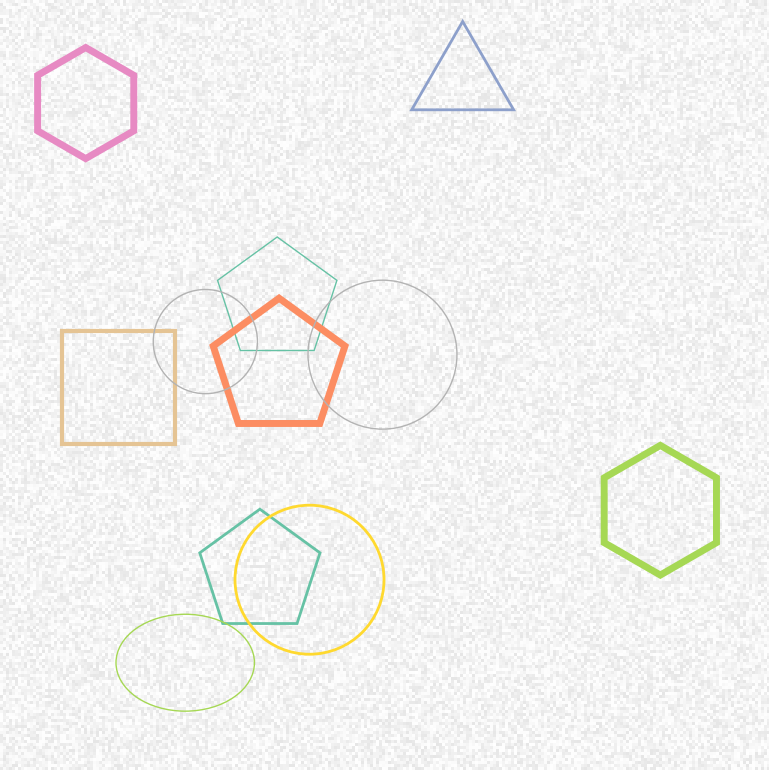[{"shape": "pentagon", "thickness": 0.5, "radius": 0.41, "center": [0.36, 0.611]}, {"shape": "pentagon", "thickness": 1, "radius": 0.41, "center": [0.338, 0.257]}, {"shape": "pentagon", "thickness": 2.5, "radius": 0.45, "center": [0.362, 0.523]}, {"shape": "triangle", "thickness": 1, "radius": 0.38, "center": [0.601, 0.896]}, {"shape": "hexagon", "thickness": 2.5, "radius": 0.36, "center": [0.111, 0.866]}, {"shape": "oval", "thickness": 0.5, "radius": 0.45, "center": [0.241, 0.139]}, {"shape": "hexagon", "thickness": 2.5, "radius": 0.42, "center": [0.858, 0.337]}, {"shape": "circle", "thickness": 1, "radius": 0.48, "center": [0.402, 0.247]}, {"shape": "square", "thickness": 1.5, "radius": 0.37, "center": [0.154, 0.497]}, {"shape": "circle", "thickness": 0.5, "radius": 0.34, "center": [0.267, 0.556]}, {"shape": "circle", "thickness": 0.5, "radius": 0.48, "center": [0.497, 0.539]}]